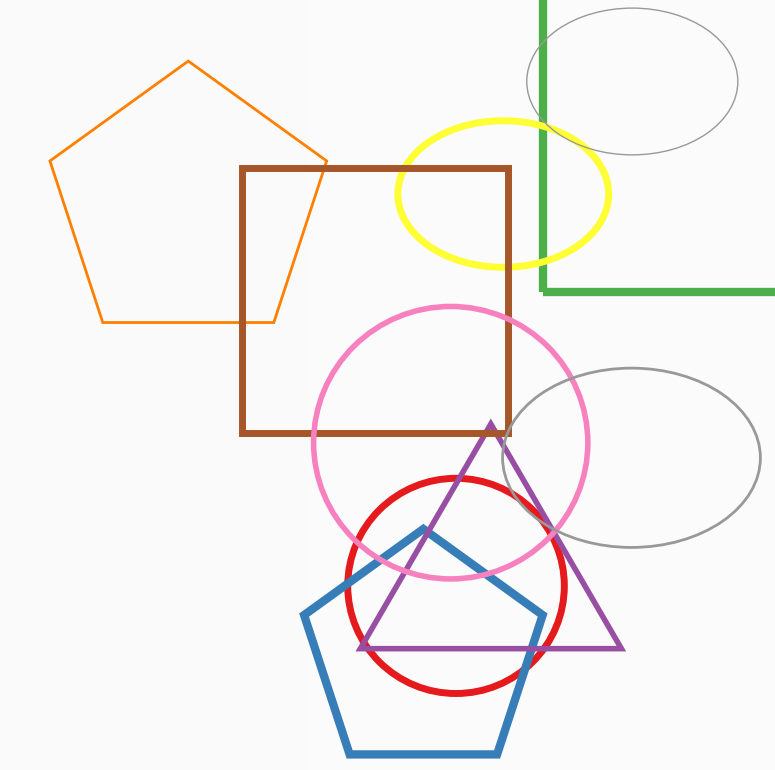[{"shape": "circle", "thickness": 2.5, "radius": 0.7, "center": [0.588, 0.239]}, {"shape": "pentagon", "thickness": 3, "radius": 0.81, "center": [0.546, 0.151]}, {"shape": "square", "thickness": 3, "radius": 0.98, "center": [0.897, 0.817]}, {"shape": "triangle", "thickness": 2, "radius": 0.97, "center": [0.633, 0.255]}, {"shape": "pentagon", "thickness": 1, "radius": 0.94, "center": [0.243, 0.733]}, {"shape": "oval", "thickness": 2.5, "radius": 0.68, "center": [0.649, 0.748]}, {"shape": "square", "thickness": 2.5, "radius": 0.86, "center": [0.484, 0.609]}, {"shape": "circle", "thickness": 2, "radius": 0.88, "center": [0.582, 0.425]}, {"shape": "oval", "thickness": 0.5, "radius": 0.68, "center": [0.816, 0.894]}, {"shape": "oval", "thickness": 1, "radius": 0.83, "center": [0.815, 0.405]}]